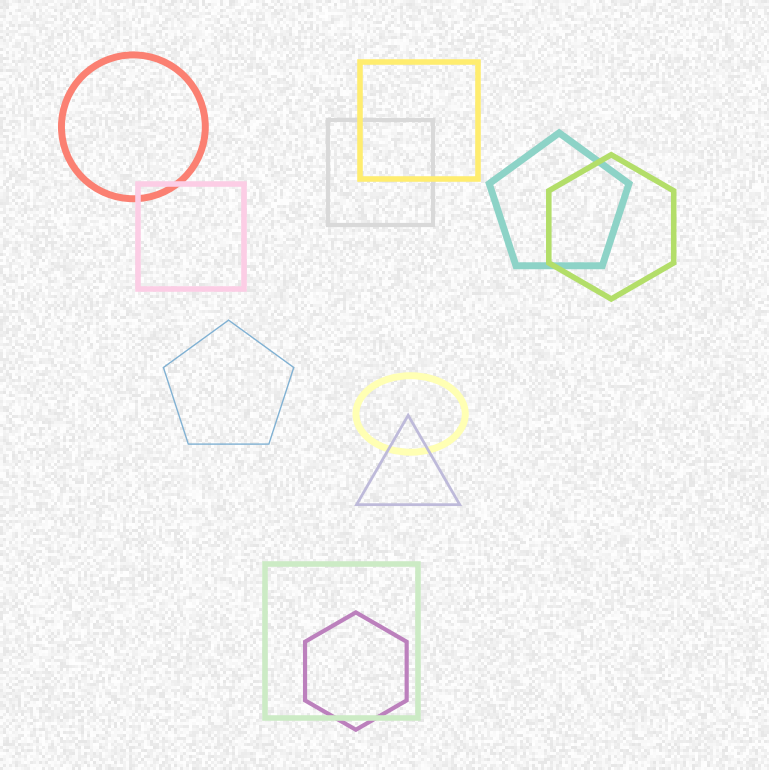[{"shape": "pentagon", "thickness": 2.5, "radius": 0.48, "center": [0.726, 0.732]}, {"shape": "oval", "thickness": 2.5, "radius": 0.35, "center": [0.533, 0.462]}, {"shape": "triangle", "thickness": 1, "radius": 0.39, "center": [0.53, 0.383]}, {"shape": "circle", "thickness": 2.5, "radius": 0.47, "center": [0.173, 0.835]}, {"shape": "pentagon", "thickness": 0.5, "radius": 0.44, "center": [0.297, 0.495]}, {"shape": "hexagon", "thickness": 2, "radius": 0.47, "center": [0.794, 0.705]}, {"shape": "square", "thickness": 2, "radius": 0.34, "center": [0.248, 0.693]}, {"shape": "square", "thickness": 1.5, "radius": 0.34, "center": [0.494, 0.776]}, {"shape": "hexagon", "thickness": 1.5, "radius": 0.38, "center": [0.462, 0.128]}, {"shape": "square", "thickness": 2, "radius": 0.5, "center": [0.443, 0.167]}, {"shape": "square", "thickness": 2, "radius": 0.38, "center": [0.544, 0.843]}]